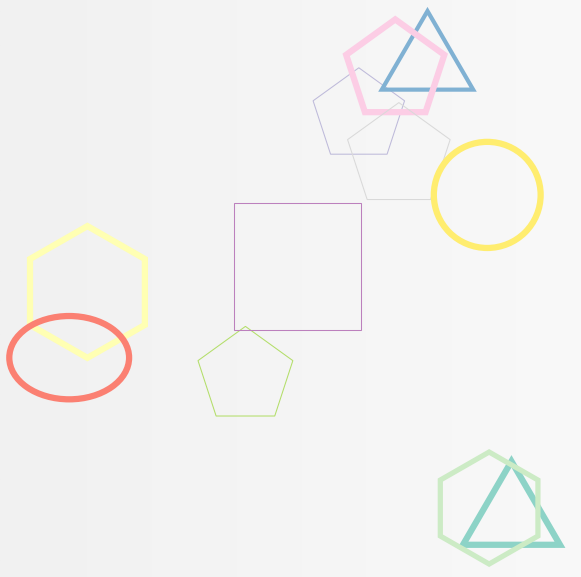[{"shape": "triangle", "thickness": 3, "radius": 0.48, "center": [0.88, 0.104]}, {"shape": "hexagon", "thickness": 3, "radius": 0.57, "center": [0.15, 0.494]}, {"shape": "pentagon", "thickness": 0.5, "radius": 0.41, "center": [0.617, 0.799]}, {"shape": "oval", "thickness": 3, "radius": 0.52, "center": [0.119, 0.38]}, {"shape": "triangle", "thickness": 2, "radius": 0.45, "center": [0.735, 0.889]}, {"shape": "pentagon", "thickness": 0.5, "radius": 0.43, "center": [0.422, 0.348]}, {"shape": "pentagon", "thickness": 3, "radius": 0.44, "center": [0.68, 0.877]}, {"shape": "pentagon", "thickness": 0.5, "radius": 0.46, "center": [0.686, 0.729]}, {"shape": "square", "thickness": 0.5, "radius": 0.55, "center": [0.512, 0.537]}, {"shape": "hexagon", "thickness": 2.5, "radius": 0.48, "center": [0.842, 0.119]}, {"shape": "circle", "thickness": 3, "radius": 0.46, "center": [0.838, 0.662]}]